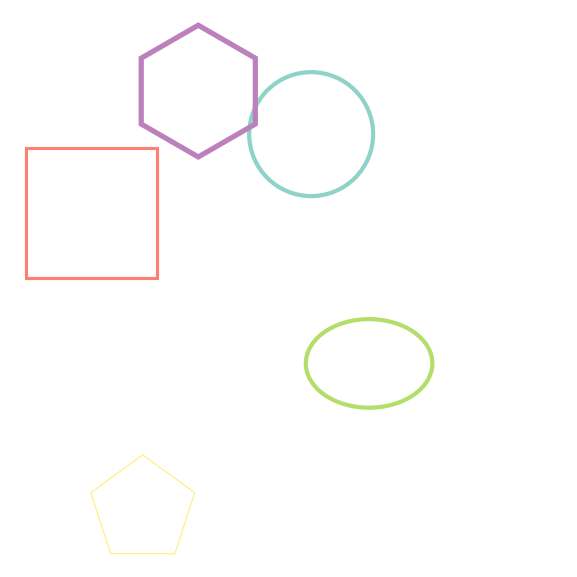[{"shape": "circle", "thickness": 2, "radius": 0.54, "center": [0.539, 0.767]}, {"shape": "square", "thickness": 1.5, "radius": 0.56, "center": [0.158, 0.63]}, {"shape": "oval", "thickness": 2, "radius": 0.55, "center": [0.639, 0.37]}, {"shape": "hexagon", "thickness": 2.5, "radius": 0.57, "center": [0.343, 0.841]}, {"shape": "pentagon", "thickness": 0.5, "radius": 0.47, "center": [0.247, 0.117]}]